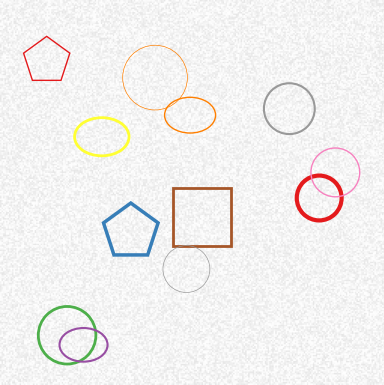[{"shape": "circle", "thickness": 3, "radius": 0.29, "center": [0.829, 0.486]}, {"shape": "pentagon", "thickness": 1, "radius": 0.32, "center": [0.121, 0.842]}, {"shape": "pentagon", "thickness": 2.5, "radius": 0.37, "center": [0.34, 0.398]}, {"shape": "circle", "thickness": 2, "radius": 0.37, "center": [0.174, 0.129]}, {"shape": "oval", "thickness": 1.5, "radius": 0.31, "center": [0.217, 0.104]}, {"shape": "circle", "thickness": 0.5, "radius": 0.42, "center": [0.403, 0.798]}, {"shape": "oval", "thickness": 1, "radius": 0.33, "center": [0.494, 0.701]}, {"shape": "oval", "thickness": 2, "radius": 0.35, "center": [0.264, 0.645]}, {"shape": "square", "thickness": 2, "radius": 0.38, "center": [0.524, 0.437]}, {"shape": "circle", "thickness": 1, "radius": 0.32, "center": [0.871, 0.552]}, {"shape": "circle", "thickness": 1.5, "radius": 0.33, "center": [0.752, 0.718]}, {"shape": "circle", "thickness": 0.5, "radius": 0.3, "center": [0.484, 0.301]}]